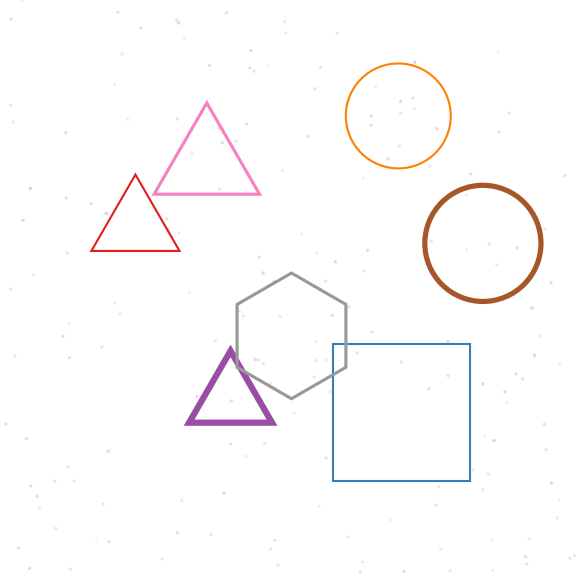[{"shape": "triangle", "thickness": 1, "radius": 0.44, "center": [0.235, 0.609]}, {"shape": "square", "thickness": 1, "radius": 0.59, "center": [0.695, 0.285]}, {"shape": "triangle", "thickness": 3, "radius": 0.41, "center": [0.399, 0.309]}, {"shape": "circle", "thickness": 1, "radius": 0.45, "center": [0.69, 0.798]}, {"shape": "circle", "thickness": 2.5, "radius": 0.5, "center": [0.836, 0.578]}, {"shape": "triangle", "thickness": 1.5, "radius": 0.53, "center": [0.358, 0.716]}, {"shape": "hexagon", "thickness": 1.5, "radius": 0.54, "center": [0.505, 0.418]}]